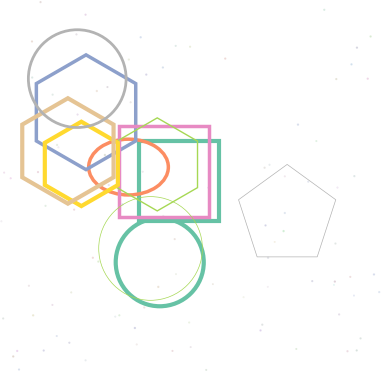[{"shape": "square", "thickness": 3, "radius": 0.52, "center": [0.465, 0.53]}, {"shape": "circle", "thickness": 3, "radius": 0.57, "center": [0.415, 0.319]}, {"shape": "oval", "thickness": 2.5, "radius": 0.52, "center": [0.334, 0.566]}, {"shape": "hexagon", "thickness": 2.5, "radius": 0.75, "center": [0.223, 0.708]}, {"shape": "square", "thickness": 2.5, "radius": 0.59, "center": [0.425, 0.555]}, {"shape": "circle", "thickness": 0.5, "radius": 0.67, "center": [0.391, 0.355]}, {"shape": "hexagon", "thickness": 1, "radius": 0.6, "center": [0.408, 0.573]}, {"shape": "hexagon", "thickness": 3, "radius": 0.55, "center": [0.211, 0.574]}, {"shape": "hexagon", "thickness": 3, "radius": 0.68, "center": [0.176, 0.608]}, {"shape": "pentagon", "thickness": 0.5, "radius": 0.66, "center": [0.746, 0.44]}, {"shape": "circle", "thickness": 2, "radius": 0.63, "center": [0.201, 0.796]}]